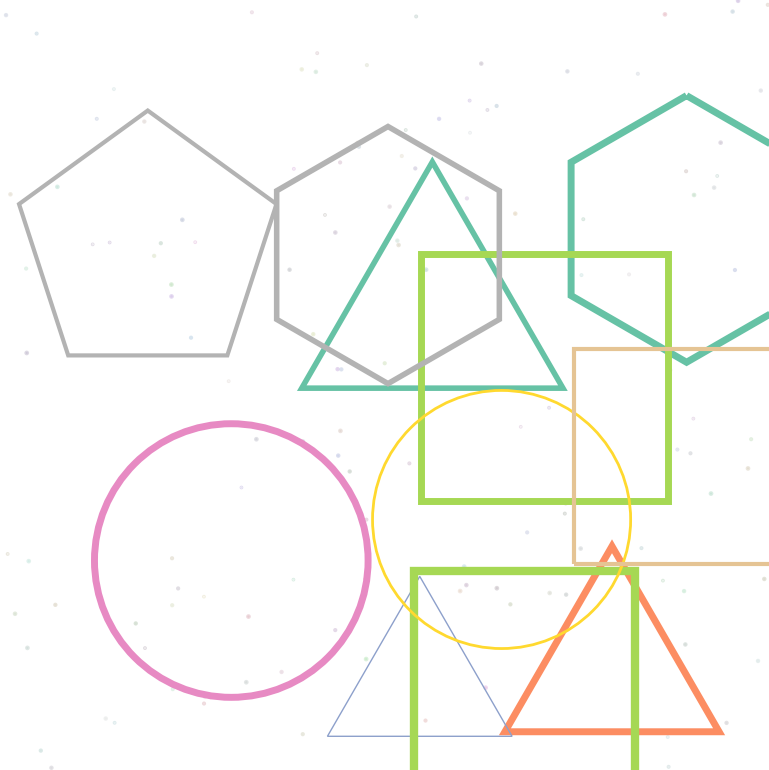[{"shape": "triangle", "thickness": 2, "radius": 0.98, "center": [0.561, 0.594]}, {"shape": "hexagon", "thickness": 2.5, "radius": 0.87, "center": [0.892, 0.703]}, {"shape": "triangle", "thickness": 2.5, "radius": 0.8, "center": [0.795, 0.13]}, {"shape": "triangle", "thickness": 0.5, "radius": 0.69, "center": [0.545, 0.113]}, {"shape": "circle", "thickness": 2.5, "radius": 0.89, "center": [0.3, 0.272]}, {"shape": "square", "thickness": 3, "radius": 0.72, "center": [0.681, 0.115]}, {"shape": "square", "thickness": 2.5, "radius": 0.8, "center": [0.708, 0.51]}, {"shape": "circle", "thickness": 1, "radius": 0.84, "center": [0.651, 0.325]}, {"shape": "square", "thickness": 1.5, "radius": 0.7, "center": [0.884, 0.407]}, {"shape": "hexagon", "thickness": 2, "radius": 0.83, "center": [0.504, 0.669]}, {"shape": "pentagon", "thickness": 1.5, "radius": 0.88, "center": [0.192, 0.681]}]